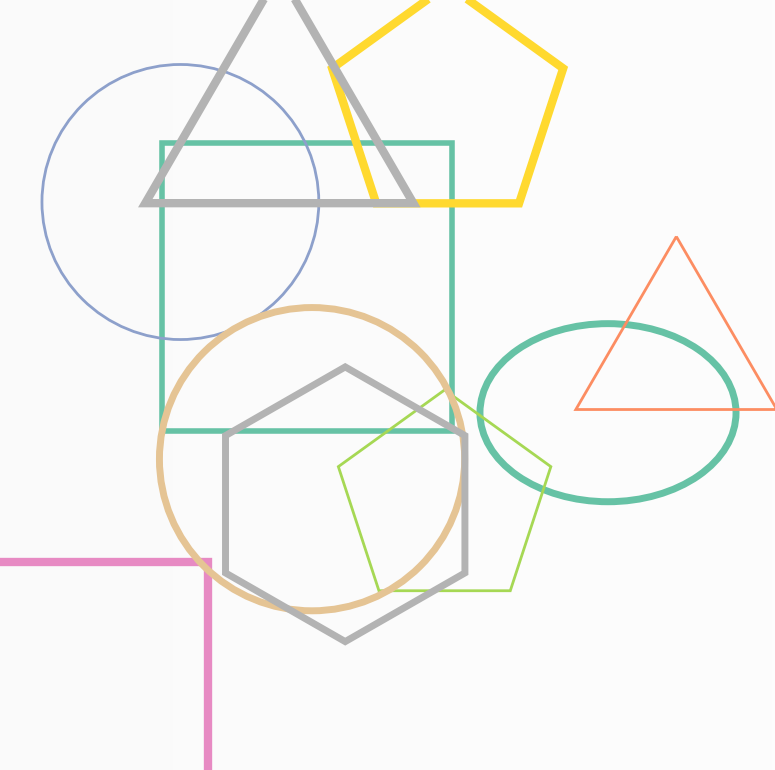[{"shape": "square", "thickness": 2, "radius": 0.94, "center": [0.396, 0.628]}, {"shape": "oval", "thickness": 2.5, "radius": 0.83, "center": [0.785, 0.464]}, {"shape": "triangle", "thickness": 1, "radius": 0.75, "center": [0.873, 0.543]}, {"shape": "circle", "thickness": 1, "radius": 0.89, "center": [0.233, 0.738]}, {"shape": "square", "thickness": 3, "radius": 0.78, "center": [0.113, 0.115]}, {"shape": "pentagon", "thickness": 1, "radius": 0.72, "center": [0.574, 0.349]}, {"shape": "pentagon", "thickness": 3, "radius": 0.78, "center": [0.578, 0.863]}, {"shape": "circle", "thickness": 2.5, "radius": 0.98, "center": [0.403, 0.404]}, {"shape": "triangle", "thickness": 3, "radius": 1.0, "center": [0.36, 0.836]}, {"shape": "hexagon", "thickness": 2.5, "radius": 0.89, "center": [0.445, 0.345]}]